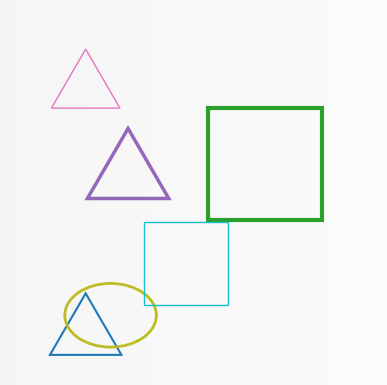[{"shape": "triangle", "thickness": 1.5, "radius": 0.53, "center": [0.221, 0.131]}, {"shape": "square", "thickness": 3, "radius": 0.73, "center": [0.684, 0.574]}, {"shape": "triangle", "thickness": 2.5, "radius": 0.61, "center": [0.33, 0.545]}, {"shape": "triangle", "thickness": 1, "radius": 0.51, "center": [0.221, 0.77]}, {"shape": "oval", "thickness": 2, "radius": 0.59, "center": [0.285, 0.181]}, {"shape": "square", "thickness": 1, "radius": 0.54, "center": [0.48, 0.316]}]